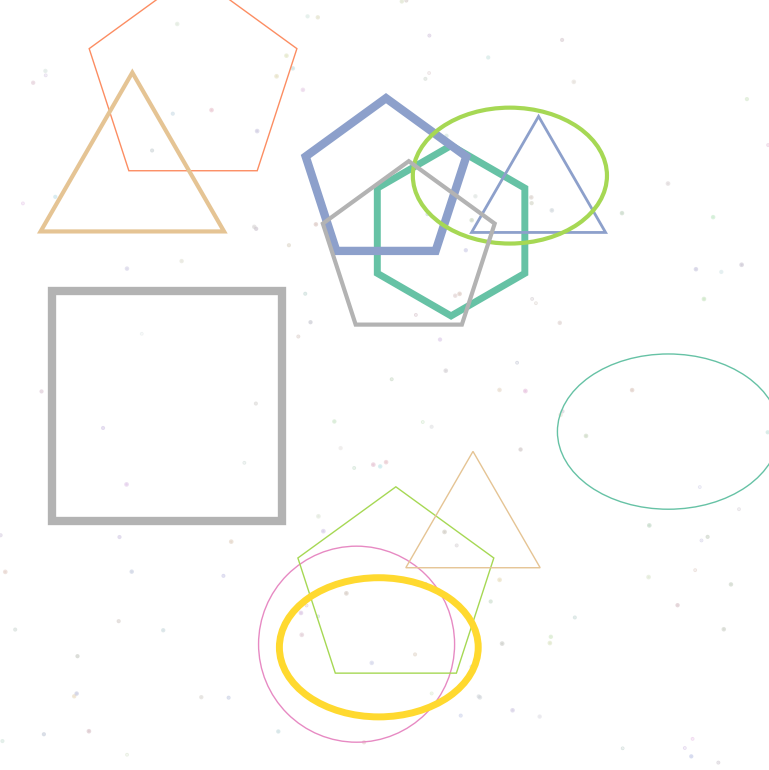[{"shape": "oval", "thickness": 0.5, "radius": 0.72, "center": [0.868, 0.439]}, {"shape": "hexagon", "thickness": 2.5, "radius": 0.55, "center": [0.586, 0.7]}, {"shape": "pentagon", "thickness": 0.5, "radius": 0.71, "center": [0.251, 0.893]}, {"shape": "triangle", "thickness": 1, "radius": 0.5, "center": [0.699, 0.748]}, {"shape": "pentagon", "thickness": 3, "radius": 0.55, "center": [0.501, 0.763]}, {"shape": "circle", "thickness": 0.5, "radius": 0.64, "center": [0.463, 0.163]}, {"shape": "oval", "thickness": 1.5, "radius": 0.63, "center": [0.662, 0.772]}, {"shape": "pentagon", "thickness": 0.5, "radius": 0.67, "center": [0.514, 0.234]}, {"shape": "oval", "thickness": 2.5, "radius": 0.65, "center": [0.492, 0.159]}, {"shape": "triangle", "thickness": 0.5, "radius": 0.5, "center": [0.614, 0.313]}, {"shape": "triangle", "thickness": 1.5, "radius": 0.69, "center": [0.172, 0.768]}, {"shape": "pentagon", "thickness": 1.5, "radius": 0.59, "center": [0.531, 0.673]}, {"shape": "square", "thickness": 3, "radius": 0.75, "center": [0.217, 0.473]}]